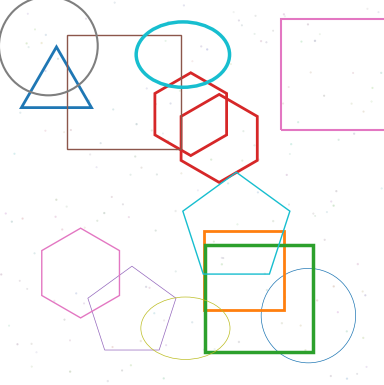[{"shape": "triangle", "thickness": 2, "radius": 0.53, "center": [0.147, 0.773]}, {"shape": "circle", "thickness": 0.5, "radius": 0.61, "center": [0.801, 0.18]}, {"shape": "square", "thickness": 2, "radius": 0.51, "center": [0.634, 0.298]}, {"shape": "square", "thickness": 2.5, "radius": 0.7, "center": [0.673, 0.225]}, {"shape": "hexagon", "thickness": 2, "radius": 0.57, "center": [0.569, 0.641]}, {"shape": "hexagon", "thickness": 2, "radius": 0.54, "center": [0.495, 0.703]}, {"shape": "pentagon", "thickness": 0.5, "radius": 0.6, "center": [0.343, 0.188]}, {"shape": "square", "thickness": 1, "radius": 0.74, "center": [0.322, 0.76]}, {"shape": "square", "thickness": 1.5, "radius": 0.72, "center": [0.875, 0.806]}, {"shape": "hexagon", "thickness": 1, "radius": 0.58, "center": [0.209, 0.291]}, {"shape": "circle", "thickness": 1.5, "radius": 0.64, "center": [0.126, 0.881]}, {"shape": "oval", "thickness": 0.5, "radius": 0.58, "center": [0.482, 0.147]}, {"shape": "oval", "thickness": 2.5, "radius": 0.61, "center": [0.475, 0.858]}, {"shape": "pentagon", "thickness": 1, "radius": 0.73, "center": [0.614, 0.406]}]